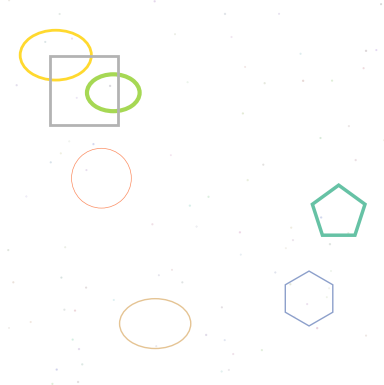[{"shape": "pentagon", "thickness": 2.5, "radius": 0.36, "center": [0.88, 0.447]}, {"shape": "circle", "thickness": 0.5, "radius": 0.39, "center": [0.263, 0.537]}, {"shape": "hexagon", "thickness": 1, "radius": 0.36, "center": [0.803, 0.225]}, {"shape": "oval", "thickness": 3, "radius": 0.34, "center": [0.294, 0.759]}, {"shape": "oval", "thickness": 2, "radius": 0.46, "center": [0.145, 0.857]}, {"shape": "oval", "thickness": 1, "radius": 0.46, "center": [0.403, 0.159]}, {"shape": "square", "thickness": 2, "radius": 0.44, "center": [0.219, 0.765]}]